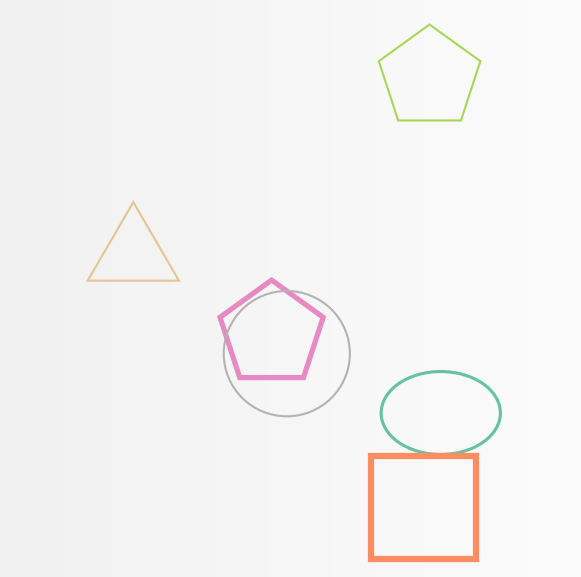[{"shape": "oval", "thickness": 1.5, "radius": 0.51, "center": [0.758, 0.284]}, {"shape": "square", "thickness": 3, "radius": 0.45, "center": [0.729, 0.12]}, {"shape": "pentagon", "thickness": 2.5, "radius": 0.47, "center": [0.467, 0.421]}, {"shape": "pentagon", "thickness": 1, "radius": 0.46, "center": [0.739, 0.865]}, {"shape": "triangle", "thickness": 1, "radius": 0.45, "center": [0.229, 0.558]}, {"shape": "circle", "thickness": 1, "radius": 0.54, "center": [0.493, 0.387]}]